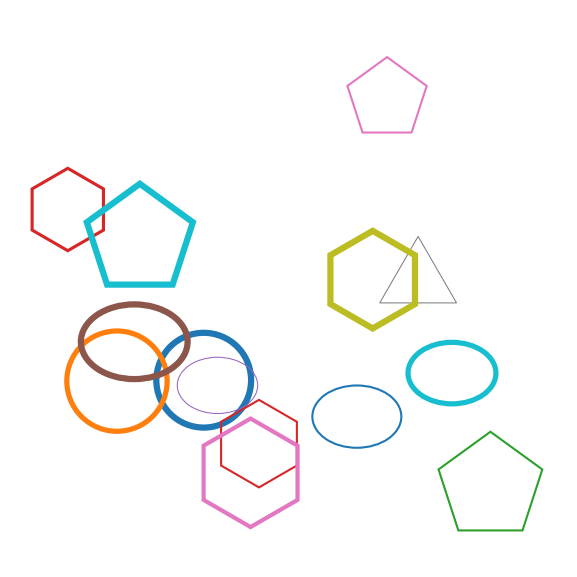[{"shape": "oval", "thickness": 1, "radius": 0.39, "center": [0.618, 0.278]}, {"shape": "circle", "thickness": 3, "radius": 0.41, "center": [0.353, 0.341]}, {"shape": "circle", "thickness": 2.5, "radius": 0.43, "center": [0.203, 0.339]}, {"shape": "pentagon", "thickness": 1, "radius": 0.47, "center": [0.849, 0.157]}, {"shape": "hexagon", "thickness": 1, "radius": 0.38, "center": [0.448, 0.231]}, {"shape": "hexagon", "thickness": 1.5, "radius": 0.36, "center": [0.117, 0.636]}, {"shape": "oval", "thickness": 0.5, "radius": 0.35, "center": [0.377, 0.332]}, {"shape": "oval", "thickness": 3, "radius": 0.46, "center": [0.232, 0.407]}, {"shape": "hexagon", "thickness": 2, "radius": 0.47, "center": [0.434, 0.18]}, {"shape": "pentagon", "thickness": 1, "radius": 0.36, "center": [0.67, 0.828]}, {"shape": "triangle", "thickness": 0.5, "radius": 0.38, "center": [0.724, 0.513]}, {"shape": "hexagon", "thickness": 3, "radius": 0.42, "center": [0.645, 0.515]}, {"shape": "oval", "thickness": 2.5, "radius": 0.38, "center": [0.783, 0.353]}, {"shape": "pentagon", "thickness": 3, "radius": 0.48, "center": [0.242, 0.584]}]